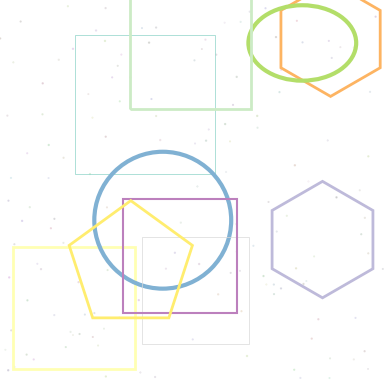[{"shape": "square", "thickness": 0.5, "radius": 0.9, "center": [0.377, 0.729]}, {"shape": "square", "thickness": 2, "radius": 0.79, "center": [0.193, 0.199]}, {"shape": "hexagon", "thickness": 2, "radius": 0.76, "center": [0.838, 0.378]}, {"shape": "circle", "thickness": 3, "radius": 0.89, "center": [0.423, 0.428]}, {"shape": "hexagon", "thickness": 2, "radius": 0.74, "center": [0.859, 0.898]}, {"shape": "oval", "thickness": 3, "radius": 0.7, "center": [0.785, 0.888]}, {"shape": "square", "thickness": 0.5, "radius": 0.7, "center": [0.508, 0.245]}, {"shape": "square", "thickness": 1.5, "radius": 0.74, "center": [0.468, 0.335]}, {"shape": "square", "thickness": 2, "radius": 0.79, "center": [0.495, 0.874]}, {"shape": "pentagon", "thickness": 2, "radius": 0.84, "center": [0.34, 0.311]}]